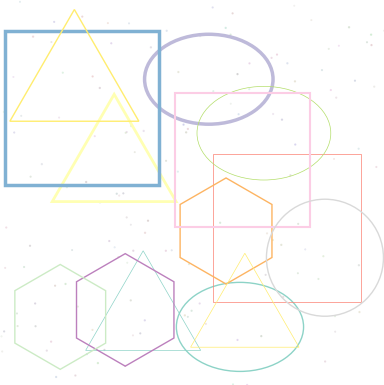[{"shape": "oval", "thickness": 1, "radius": 0.83, "center": [0.623, 0.151]}, {"shape": "triangle", "thickness": 0.5, "radius": 0.86, "center": [0.372, 0.176]}, {"shape": "triangle", "thickness": 2, "radius": 0.93, "center": [0.297, 0.569]}, {"shape": "oval", "thickness": 2.5, "radius": 0.83, "center": [0.542, 0.794]}, {"shape": "square", "thickness": 0.5, "radius": 0.96, "center": [0.747, 0.407]}, {"shape": "square", "thickness": 2.5, "radius": 1.0, "center": [0.214, 0.72]}, {"shape": "hexagon", "thickness": 1, "radius": 0.69, "center": [0.587, 0.4]}, {"shape": "oval", "thickness": 0.5, "radius": 0.87, "center": [0.685, 0.654]}, {"shape": "square", "thickness": 1.5, "radius": 0.87, "center": [0.63, 0.585]}, {"shape": "circle", "thickness": 1, "radius": 0.76, "center": [0.844, 0.331]}, {"shape": "hexagon", "thickness": 1, "radius": 0.73, "center": [0.325, 0.195]}, {"shape": "hexagon", "thickness": 1, "radius": 0.68, "center": [0.156, 0.177]}, {"shape": "triangle", "thickness": 0.5, "radius": 0.81, "center": [0.636, 0.179]}, {"shape": "triangle", "thickness": 1, "radius": 0.97, "center": [0.193, 0.782]}]